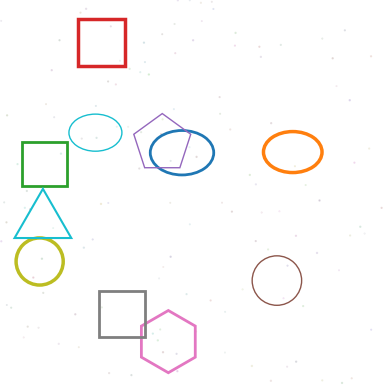[{"shape": "oval", "thickness": 2, "radius": 0.41, "center": [0.473, 0.603]}, {"shape": "oval", "thickness": 2.5, "radius": 0.38, "center": [0.76, 0.605]}, {"shape": "square", "thickness": 2, "radius": 0.29, "center": [0.116, 0.574]}, {"shape": "square", "thickness": 2.5, "radius": 0.3, "center": [0.263, 0.89]}, {"shape": "pentagon", "thickness": 1, "radius": 0.39, "center": [0.421, 0.627]}, {"shape": "circle", "thickness": 1, "radius": 0.32, "center": [0.719, 0.271]}, {"shape": "hexagon", "thickness": 2, "radius": 0.4, "center": [0.437, 0.113]}, {"shape": "square", "thickness": 2, "radius": 0.3, "center": [0.318, 0.184]}, {"shape": "circle", "thickness": 2.5, "radius": 0.31, "center": [0.103, 0.321]}, {"shape": "oval", "thickness": 1, "radius": 0.34, "center": [0.248, 0.655]}, {"shape": "triangle", "thickness": 1.5, "radius": 0.43, "center": [0.111, 0.424]}]